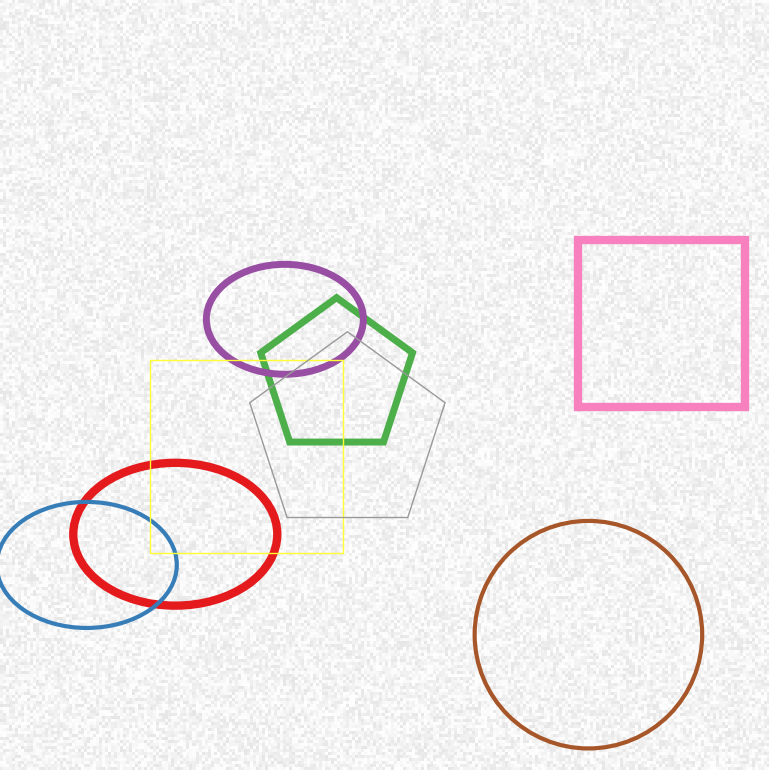[{"shape": "oval", "thickness": 3, "radius": 0.66, "center": [0.228, 0.306]}, {"shape": "oval", "thickness": 1.5, "radius": 0.58, "center": [0.113, 0.266]}, {"shape": "pentagon", "thickness": 2.5, "radius": 0.52, "center": [0.437, 0.51]}, {"shape": "oval", "thickness": 2.5, "radius": 0.51, "center": [0.37, 0.585]}, {"shape": "square", "thickness": 0.5, "radius": 0.63, "center": [0.32, 0.408]}, {"shape": "circle", "thickness": 1.5, "radius": 0.74, "center": [0.764, 0.176]}, {"shape": "square", "thickness": 3, "radius": 0.54, "center": [0.859, 0.58]}, {"shape": "pentagon", "thickness": 0.5, "radius": 0.67, "center": [0.451, 0.436]}]